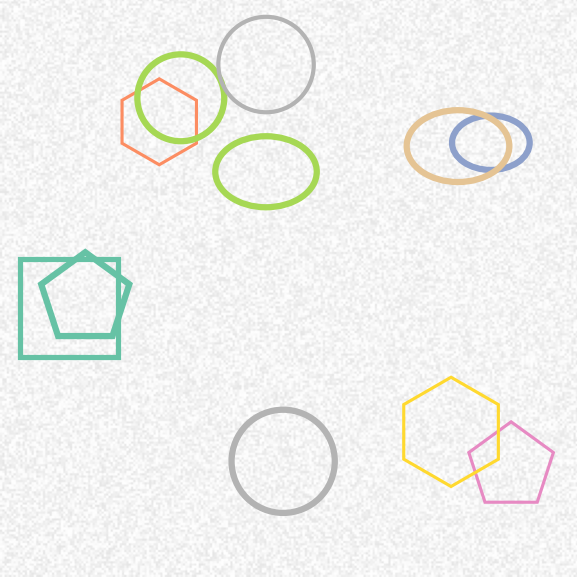[{"shape": "square", "thickness": 2.5, "radius": 0.43, "center": [0.119, 0.466]}, {"shape": "pentagon", "thickness": 3, "radius": 0.4, "center": [0.148, 0.482]}, {"shape": "hexagon", "thickness": 1.5, "radius": 0.37, "center": [0.276, 0.788]}, {"shape": "oval", "thickness": 3, "radius": 0.34, "center": [0.85, 0.752]}, {"shape": "pentagon", "thickness": 1.5, "radius": 0.38, "center": [0.885, 0.192]}, {"shape": "oval", "thickness": 3, "radius": 0.44, "center": [0.461, 0.702]}, {"shape": "circle", "thickness": 3, "radius": 0.38, "center": [0.313, 0.83]}, {"shape": "hexagon", "thickness": 1.5, "radius": 0.47, "center": [0.781, 0.251]}, {"shape": "oval", "thickness": 3, "radius": 0.44, "center": [0.793, 0.746]}, {"shape": "circle", "thickness": 3, "radius": 0.45, "center": [0.49, 0.2]}, {"shape": "circle", "thickness": 2, "radius": 0.41, "center": [0.461, 0.887]}]